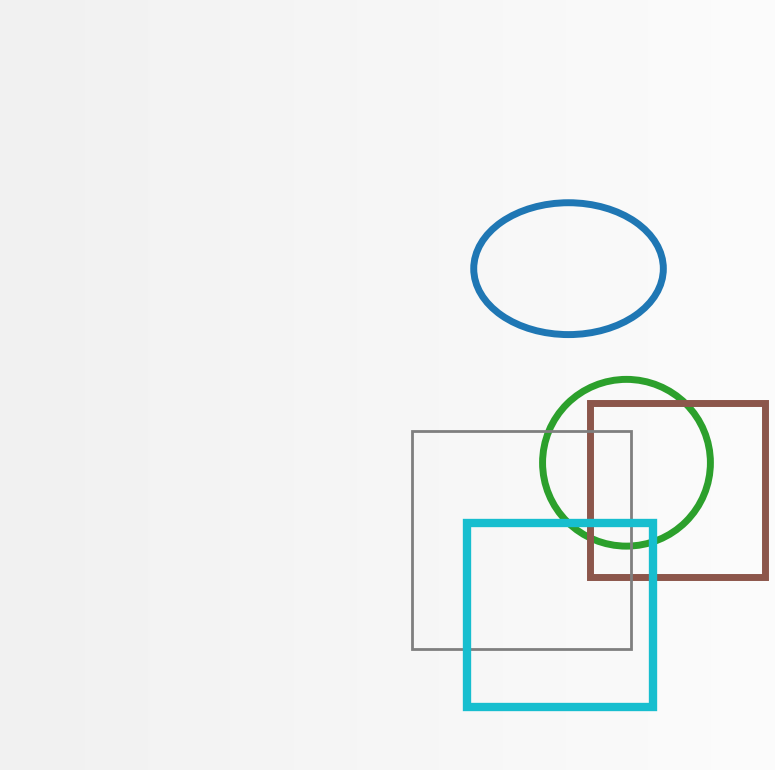[{"shape": "oval", "thickness": 2.5, "radius": 0.61, "center": [0.734, 0.651]}, {"shape": "circle", "thickness": 2.5, "radius": 0.54, "center": [0.808, 0.399]}, {"shape": "square", "thickness": 2.5, "radius": 0.56, "center": [0.875, 0.363]}, {"shape": "square", "thickness": 1, "radius": 0.71, "center": [0.673, 0.299]}, {"shape": "square", "thickness": 3, "radius": 0.6, "center": [0.722, 0.201]}]